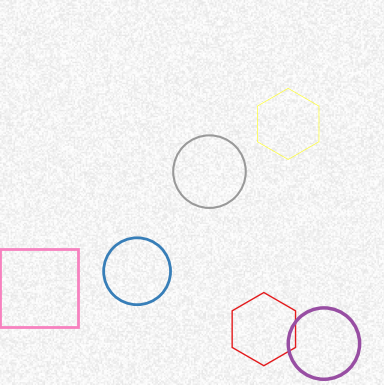[{"shape": "hexagon", "thickness": 1, "radius": 0.48, "center": [0.685, 0.145]}, {"shape": "circle", "thickness": 2, "radius": 0.43, "center": [0.356, 0.295]}, {"shape": "circle", "thickness": 2.5, "radius": 0.46, "center": [0.841, 0.108]}, {"shape": "hexagon", "thickness": 0.5, "radius": 0.46, "center": [0.748, 0.678]}, {"shape": "square", "thickness": 2, "radius": 0.51, "center": [0.101, 0.251]}, {"shape": "circle", "thickness": 1.5, "radius": 0.47, "center": [0.544, 0.554]}]